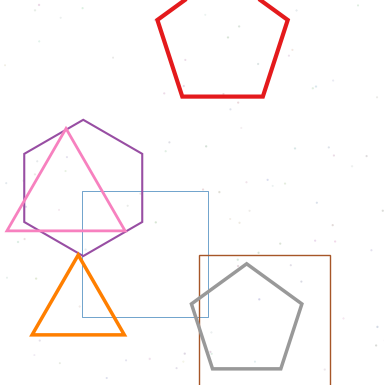[{"shape": "pentagon", "thickness": 3, "radius": 0.89, "center": [0.578, 0.893]}, {"shape": "square", "thickness": 0.5, "radius": 0.82, "center": [0.376, 0.34]}, {"shape": "hexagon", "thickness": 1.5, "radius": 0.88, "center": [0.216, 0.512]}, {"shape": "triangle", "thickness": 2.5, "radius": 0.69, "center": [0.203, 0.199]}, {"shape": "square", "thickness": 1, "radius": 0.85, "center": [0.686, 0.167]}, {"shape": "triangle", "thickness": 2, "radius": 0.89, "center": [0.171, 0.489]}, {"shape": "pentagon", "thickness": 2.5, "radius": 0.75, "center": [0.641, 0.164]}]